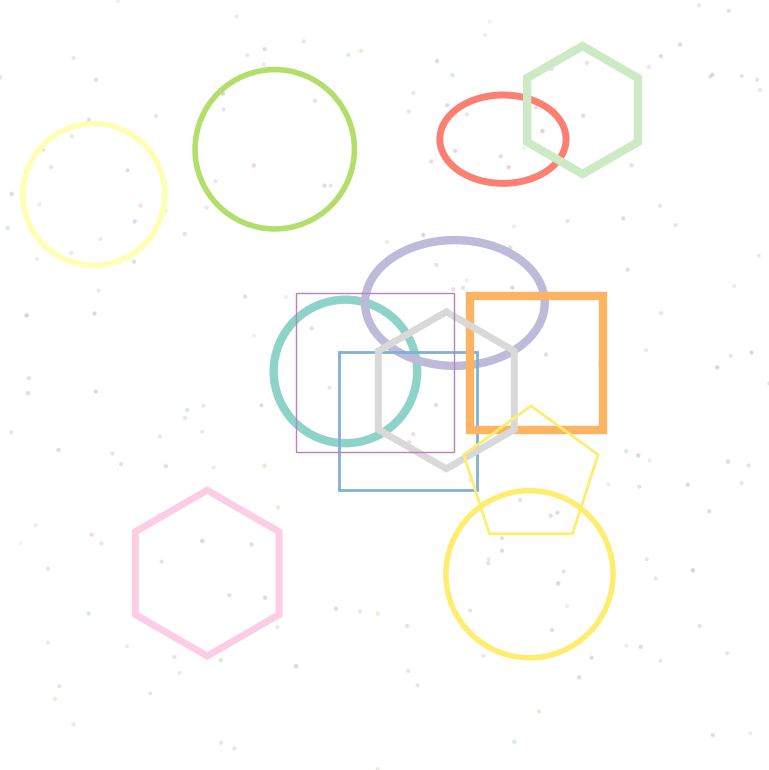[{"shape": "circle", "thickness": 3, "radius": 0.47, "center": [0.449, 0.518]}, {"shape": "circle", "thickness": 2, "radius": 0.46, "center": [0.122, 0.747]}, {"shape": "oval", "thickness": 3, "radius": 0.58, "center": [0.591, 0.607]}, {"shape": "oval", "thickness": 2.5, "radius": 0.41, "center": [0.653, 0.819]}, {"shape": "square", "thickness": 1, "radius": 0.45, "center": [0.529, 0.453]}, {"shape": "square", "thickness": 3, "radius": 0.43, "center": [0.697, 0.528]}, {"shape": "circle", "thickness": 2, "radius": 0.52, "center": [0.357, 0.806]}, {"shape": "hexagon", "thickness": 2.5, "radius": 0.54, "center": [0.269, 0.256]}, {"shape": "hexagon", "thickness": 2.5, "radius": 0.51, "center": [0.58, 0.493]}, {"shape": "square", "thickness": 0.5, "radius": 0.52, "center": [0.487, 0.516]}, {"shape": "hexagon", "thickness": 3, "radius": 0.42, "center": [0.757, 0.857]}, {"shape": "circle", "thickness": 2, "radius": 0.54, "center": [0.688, 0.254]}, {"shape": "pentagon", "thickness": 1, "radius": 0.46, "center": [0.69, 0.381]}]